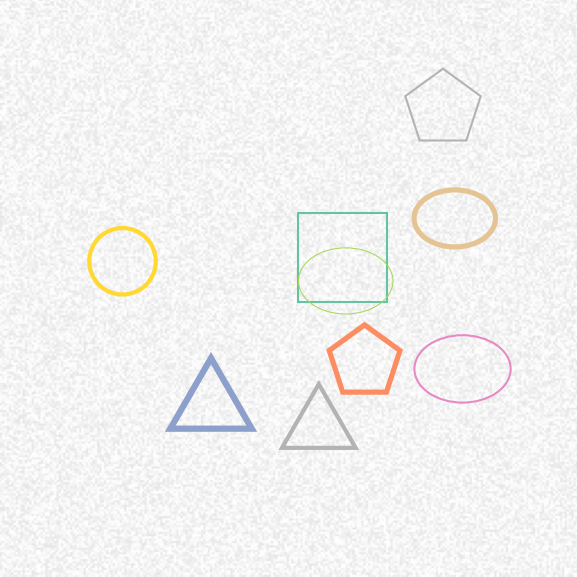[{"shape": "square", "thickness": 1, "radius": 0.39, "center": [0.593, 0.553]}, {"shape": "pentagon", "thickness": 2.5, "radius": 0.32, "center": [0.631, 0.372]}, {"shape": "triangle", "thickness": 3, "radius": 0.41, "center": [0.365, 0.298]}, {"shape": "oval", "thickness": 1, "radius": 0.42, "center": [0.801, 0.36]}, {"shape": "oval", "thickness": 0.5, "radius": 0.41, "center": [0.599, 0.513]}, {"shape": "circle", "thickness": 2, "radius": 0.29, "center": [0.212, 0.547]}, {"shape": "oval", "thickness": 2.5, "radius": 0.35, "center": [0.788, 0.621]}, {"shape": "pentagon", "thickness": 1, "radius": 0.34, "center": [0.767, 0.811]}, {"shape": "triangle", "thickness": 2, "radius": 0.37, "center": [0.552, 0.26]}]